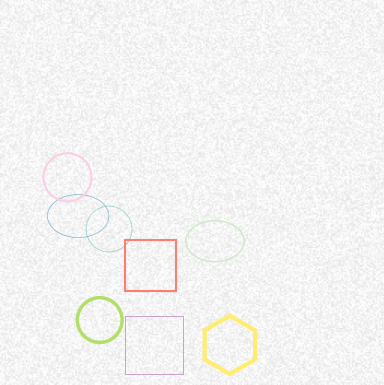[{"shape": "circle", "thickness": 0.5, "radius": 0.3, "center": [0.283, 0.405]}, {"shape": "square", "thickness": 0.5, "radius": 0.36, "center": [0.568, 0.68]}, {"shape": "square", "thickness": 1.5, "radius": 0.33, "center": [0.391, 0.31]}, {"shape": "oval", "thickness": 0.5, "radius": 0.4, "center": [0.203, 0.439]}, {"shape": "circle", "thickness": 2.5, "radius": 0.29, "center": [0.259, 0.169]}, {"shape": "circle", "thickness": 1.5, "radius": 0.31, "center": [0.175, 0.539]}, {"shape": "square", "thickness": 0.5, "radius": 0.37, "center": [0.4, 0.105]}, {"shape": "oval", "thickness": 1, "radius": 0.38, "center": [0.558, 0.374]}, {"shape": "hexagon", "thickness": 3, "radius": 0.38, "center": [0.597, 0.104]}]